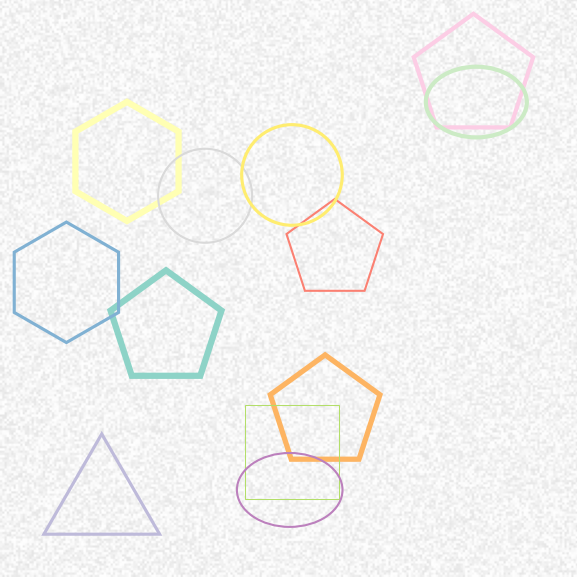[{"shape": "pentagon", "thickness": 3, "radius": 0.5, "center": [0.287, 0.43]}, {"shape": "hexagon", "thickness": 3, "radius": 0.52, "center": [0.22, 0.72]}, {"shape": "triangle", "thickness": 1.5, "radius": 0.58, "center": [0.176, 0.132]}, {"shape": "pentagon", "thickness": 1, "radius": 0.44, "center": [0.58, 0.567]}, {"shape": "hexagon", "thickness": 1.5, "radius": 0.52, "center": [0.115, 0.51]}, {"shape": "pentagon", "thickness": 2.5, "radius": 0.5, "center": [0.563, 0.285]}, {"shape": "square", "thickness": 0.5, "radius": 0.41, "center": [0.505, 0.216]}, {"shape": "pentagon", "thickness": 2, "radius": 0.54, "center": [0.82, 0.867]}, {"shape": "circle", "thickness": 1, "radius": 0.41, "center": [0.355, 0.66]}, {"shape": "oval", "thickness": 1, "radius": 0.46, "center": [0.502, 0.151]}, {"shape": "oval", "thickness": 2, "radius": 0.44, "center": [0.825, 0.822]}, {"shape": "circle", "thickness": 1.5, "radius": 0.44, "center": [0.506, 0.696]}]